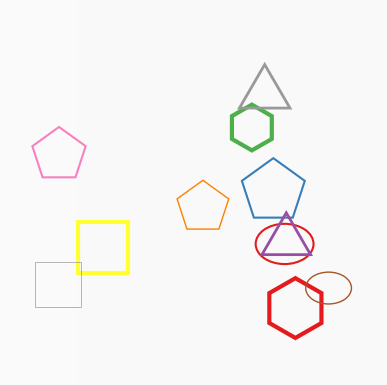[{"shape": "oval", "thickness": 1.5, "radius": 0.37, "center": [0.734, 0.366]}, {"shape": "hexagon", "thickness": 3, "radius": 0.39, "center": [0.762, 0.2]}, {"shape": "pentagon", "thickness": 1.5, "radius": 0.43, "center": [0.705, 0.504]}, {"shape": "hexagon", "thickness": 3, "radius": 0.3, "center": [0.65, 0.669]}, {"shape": "triangle", "thickness": 2, "radius": 0.36, "center": [0.739, 0.375]}, {"shape": "pentagon", "thickness": 1, "radius": 0.35, "center": [0.524, 0.462]}, {"shape": "square", "thickness": 3, "radius": 0.33, "center": [0.266, 0.357]}, {"shape": "oval", "thickness": 1, "radius": 0.3, "center": [0.848, 0.252]}, {"shape": "pentagon", "thickness": 1.5, "radius": 0.36, "center": [0.152, 0.598]}, {"shape": "triangle", "thickness": 2, "radius": 0.38, "center": [0.683, 0.757]}, {"shape": "square", "thickness": 0.5, "radius": 0.29, "center": [0.15, 0.261]}]